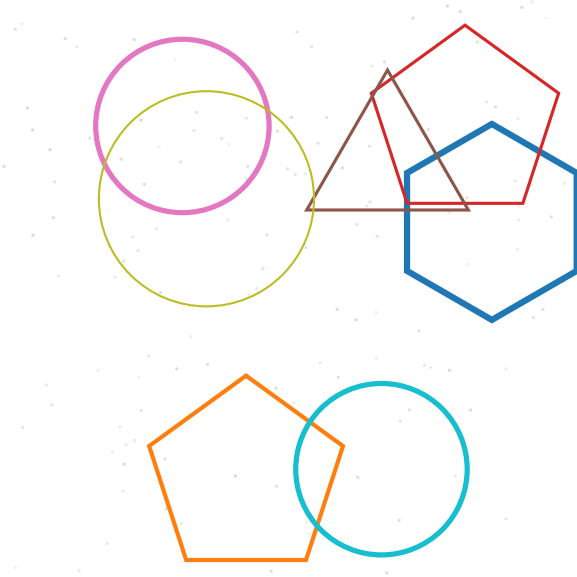[{"shape": "hexagon", "thickness": 3, "radius": 0.85, "center": [0.852, 0.615]}, {"shape": "pentagon", "thickness": 2, "radius": 0.88, "center": [0.426, 0.172]}, {"shape": "pentagon", "thickness": 1.5, "radius": 0.85, "center": [0.805, 0.785]}, {"shape": "triangle", "thickness": 1.5, "radius": 0.81, "center": [0.671, 0.716]}, {"shape": "circle", "thickness": 2.5, "radius": 0.75, "center": [0.316, 0.781]}, {"shape": "circle", "thickness": 1, "radius": 0.93, "center": [0.357, 0.655]}, {"shape": "circle", "thickness": 2.5, "radius": 0.74, "center": [0.661, 0.187]}]